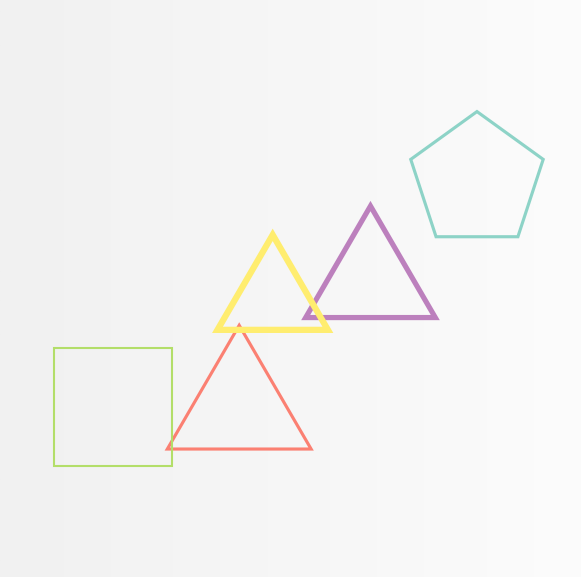[{"shape": "pentagon", "thickness": 1.5, "radius": 0.6, "center": [0.821, 0.686]}, {"shape": "triangle", "thickness": 1.5, "radius": 0.71, "center": [0.412, 0.293]}, {"shape": "square", "thickness": 1, "radius": 0.51, "center": [0.194, 0.295]}, {"shape": "triangle", "thickness": 2.5, "radius": 0.64, "center": [0.637, 0.514]}, {"shape": "triangle", "thickness": 3, "radius": 0.55, "center": [0.469, 0.483]}]